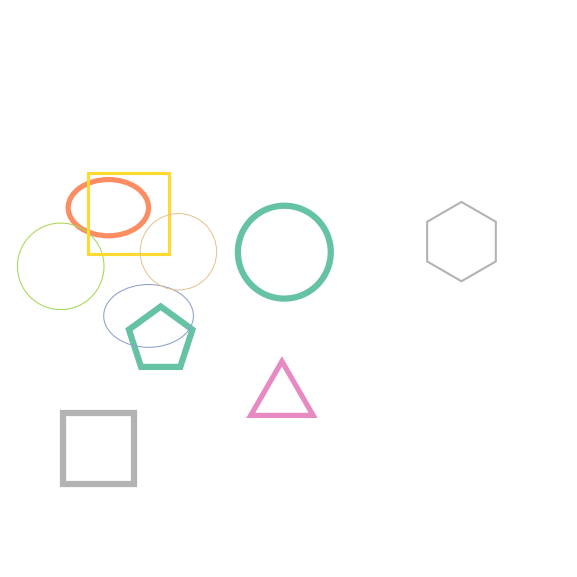[{"shape": "circle", "thickness": 3, "radius": 0.4, "center": [0.492, 0.562]}, {"shape": "pentagon", "thickness": 3, "radius": 0.29, "center": [0.278, 0.411]}, {"shape": "oval", "thickness": 2.5, "radius": 0.35, "center": [0.188, 0.64]}, {"shape": "oval", "thickness": 0.5, "radius": 0.39, "center": [0.257, 0.452]}, {"shape": "triangle", "thickness": 2.5, "radius": 0.31, "center": [0.488, 0.311]}, {"shape": "circle", "thickness": 0.5, "radius": 0.37, "center": [0.105, 0.538]}, {"shape": "square", "thickness": 1.5, "radius": 0.35, "center": [0.222, 0.63]}, {"shape": "circle", "thickness": 0.5, "radius": 0.33, "center": [0.309, 0.563]}, {"shape": "hexagon", "thickness": 1, "radius": 0.34, "center": [0.799, 0.581]}, {"shape": "square", "thickness": 3, "radius": 0.31, "center": [0.171, 0.222]}]